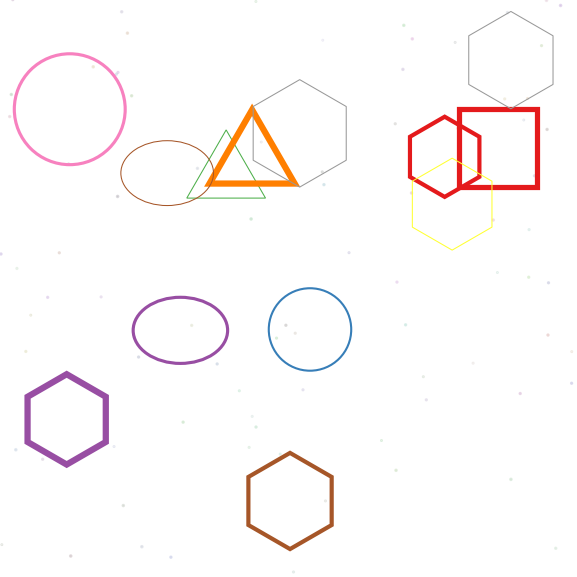[{"shape": "hexagon", "thickness": 2, "radius": 0.35, "center": [0.77, 0.728]}, {"shape": "square", "thickness": 2.5, "radius": 0.34, "center": [0.862, 0.743]}, {"shape": "circle", "thickness": 1, "radius": 0.36, "center": [0.537, 0.429]}, {"shape": "triangle", "thickness": 0.5, "radius": 0.39, "center": [0.392, 0.695]}, {"shape": "hexagon", "thickness": 3, "radius": 0.39, "center": [0.115, 0.273]}, {"shape": "oval", "thickness": 1.5, "radius": 0.41, "center": [0.312, 0.427]}, {"shape": "triangle", "thickness": 3, "radius": 0.43, "center": [0.437, 0.724]}, {"shape": "hexagon", "thickness": 0.5, "radius": 0.4, "center": [0.783, 0.646]}, {"shape": "oval", "thickness": 0.5, "radius": 0.4, "center": [0.289, 0.699]}, {"shape": "hexagon", "thickness": 2, "radius": 0.42, "center": [0.502, 0.132]}, {"shape": "circle", "thickness": 1.5, "radius": 0.48, "center": [0.121, 0.81]}, {"shape": "hexagon", "thickness": 0.5, "radius": 0.47, "center": [0.519, 0.768]}, {"shape": "hexagon", "thickness": 0.5, "radius": 0.42, "center": [0.885, 0.895]}]